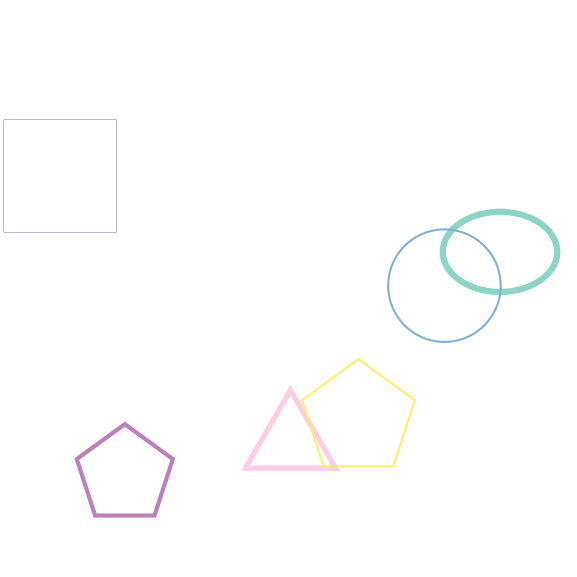[{"shape": "oval", "thickness": 3, "radius": 0.5, "center": [0.866, 0.563]}, {"shape": "square", "thickness": 0.5, "radius": 0.49, "center": [0.103, 0.695]}, {"shape": "circle", "thickness": 1, "radius": 0.49, "center": [0.77, 0.505]}, {"shape": "triangle", "thickness": 2.5, "radius": 0.45, "center": [0.503, 0.234]}, {"shape": "pentagon", "thickness": 2, "radius": 0.44, "center": [0.216, 0.177]}, {"shape": "pentagon", "thickness": 1, "radius": 0.51, "center": [0.621, 0.275]}]